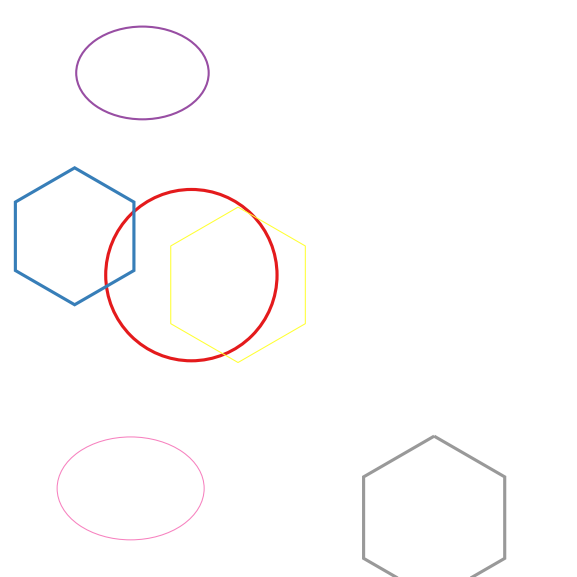[{"shape": "circle", "thickness": 1.5, "radius": 0.74, "center": [0.331, 0.523]}, {"shape": "hexagon", "thickness": 1.5, "radius": 0.59, "center": [0.129, 0.59]}, {"shape": "oval", "thickness": 1, "radius": 0.57, "center": [0.247, 0.873]}, {"shape": "hexagon", "thickness": 0.5, "radius": 0.67, "center": [0.412, 0.506]}, {"shape": "oval", "thickness": 0.5, "radius": 0.64, "center": [0.226, 0.153]}, {"shape": "hexagon", "thickness": 1.5, "radius": 0.71, "center": [0.752, 0.103]}]